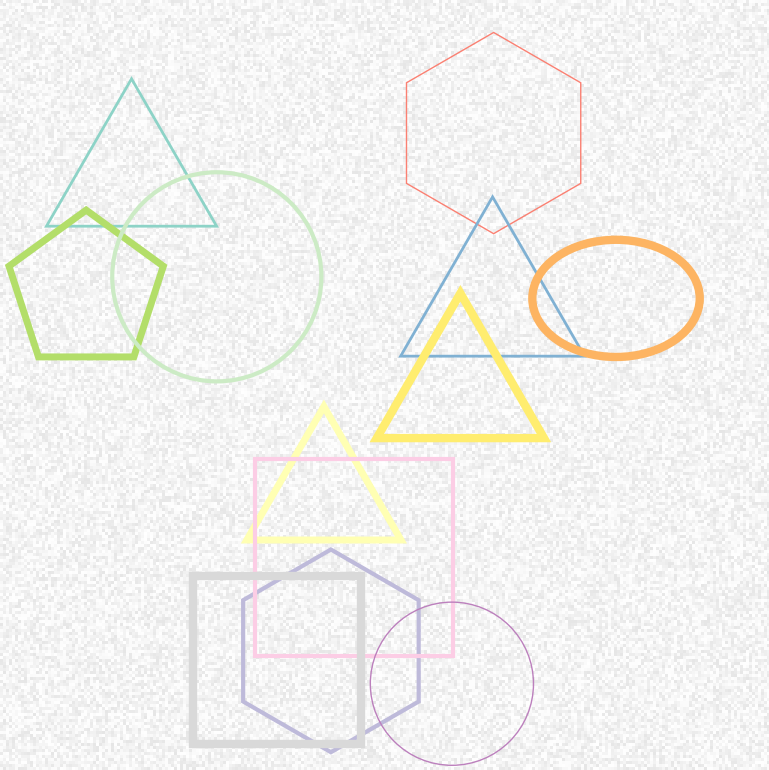[{"shape": "triangle", "thickness": 1, "radius": 0.64, "center": [0.171, 0.77]}, {"shape": "triangle", "thickness": 2.5, "radius": 0.58, "center": [0.421, 0.357]}, {"shape": "hexagon", "thickness": 1.5, "radius": 0.66, "center": [0.43, 0.155]}, {"shape": "hexagon", "thickness": 0.5, "radius": 0.65, "center": [0.641, 0.827]}, {"shape": "triangle", "thickness": 1, "radius": 0.69, "center": [0.64, 0.606]}, {"shape": "oval", "thickness": 3, "radius": 0.54, "center": [0.8, 0.612]}, {"shape": "pentagon", "thickness": 2.5, "radius": 0.53, "center": [0.112, 0.622]}, {"shape": "square", "thickness": 1.5, "radius": 0.64, "center": [0.46, 0.276]}, {"shape": "square", "thickness": 3, "radius": 0.54, "center": [0.36, 0.143]}, {"shape": "circle", "thickness": 0.5, "radius": 0.53, "center": [0.587, 0.112]}, {"shape": "circle", "thickness": 1.5, "radius": 0.68, "center": [0.282, 0.64]}, {"shape": "triangle", "thickness": 3, "radius": 0.63, "center": [0.598, 0.494]}]